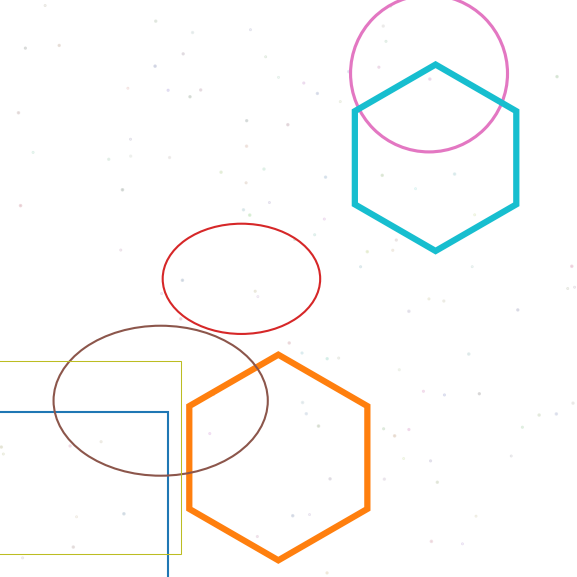[{"shape": "square", "thickness": 1, "radius": 0.85, "center": [0.12, 0.115]}, {"shape": "hexagon", "thickness": 3, "radius": 0.89, "center": [0.482, 0.207]}, {"shape": "oval", "thickness": 1, "radius": 0.68, "center": [0.418, 0.516]}, {"shape": "oval", "thickness": 1, "radius": 0.93, "center": [0.278, 0.305]}, {"shape": "circle", "thickness": 1.5, "radius": 0.68, "center": [0.743, 0.872]}, {"shape": "square", "thickness": 0.5, "radius": 0.84, "center": [0.147, 0.207]}, {"shape": "hexagon", "thickness": 3, "radius": 0.81, "center": [0.754, 0.726]}]